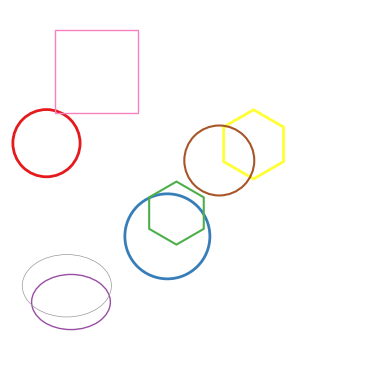[{"shape": "circle", "thickness": 2, "radius": 0.44, "center": [0.121, 0.628]}, {"shape": "circle", "thickness": 2, "radius": 0.55, "center": [0.435, 0.386]}, {"shape": "hexagon", "thickness": 1.5, "radius": 0.41, "center": [0.458, 0.447]}, {"shape": "oval", "thickness": 1, "radius": 0.51, "center": [0.184, 0.216]}, {"shape": "hexagon", "thickness": 2, "radius": 0.45, "center": [0.659, 0.625]}, {"shape": "circle", "thickness": 1.5, "radius": 0.45, "center": [0.57, 0.583]}, {"shape": "square", "thickness": 1, "radius": 0.54, "center": [0.25, 0.814]}, {"shape": "oval", "thickness": 0.5, "radius": 0.58, "center": [0.174, 0.258]}]